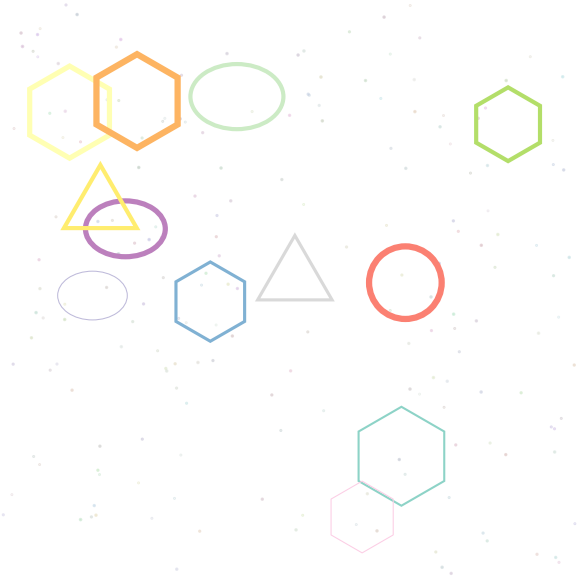[{"shape": "hexagon", "thickness": 1, "radius": 0.43, "center": [0.695, 0.209]}, {"shape": "hexagon", "thickness": 2.5, "radius": 0.4, "center": [0.12, 0.805]}, {"shape": "oval", "thickness": 0.5, "radius": 0.3, "center": [0.16, 0.487]}, {"shape": "circle", "thickness": 3, "radius": 0.31, "center": [0.702, 0.51]}, {"shape": "hexagon", "thickness": 1.5, "radius": 0.34, "center": [0.364, 0.477]}, {"shape": "hexagon", "thickness": 3, "radius": 0.41, "center": [0.237, 0.824]}, {"shape": "hexagon", "thickness": 2, "radius": 0.32, "center": [0.88, 0.784]}, {"shape": "hexagon", "thickness": 0.5, "radius": 0.31, "center": [0.627, 0.104]}, {"shape": "triangle", "thickness": 1.5, "radius": 0.37, "center": [0.511, 0.517]}, {"shape": "oval", "thickness": 2.5, "radius": 0.35, "center": [0.217, 0.603]}, {"shape": "oval", "thickness": 2, "radius": 0.4, "center": [0.41, 0.832]}, {"shape": "triangle", "thickness": 2, "radius": 0.36, "center": [0.174, 0.641]}]